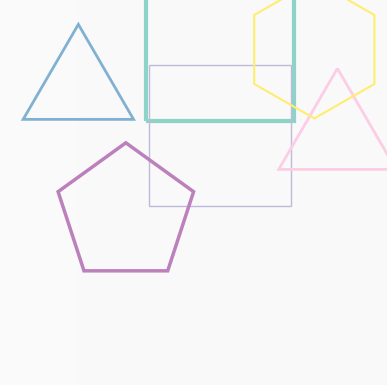[{"shape": "square", "thickness": 3, "radius": 0.96, "center": [0.567, 0.876]}, {"shape": "square", "thickness": 1, "radius": 0.91, "center": [0.567, 0.648]}, {"shape": "triangle", "thickness": 2, "radius": 0.82, "center": [0.202, 0.772]}, {"shape": "triangle", "thickness": 2, "radius": 0.87, "center": [0.871, 0.647]}, {"shape": "pentagon", "thickness": 2.5, "radius": 0.92, "center": [0.325, 0.445]}, {"shape": "hexagon", "thickness": 1.5, "radius": 0.9, "center": [0.811, 0.871]}]